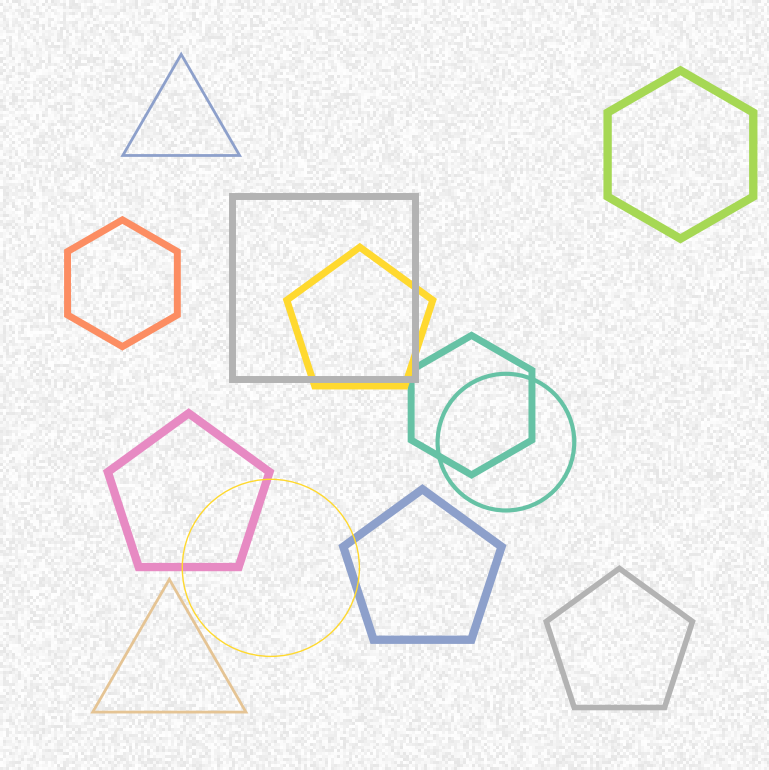[{"shape": "hexagon", "thickness": 2.5, "radius": 0.45, "center": [0.612, 0.474]}, {"shape": "circle", "thickness": 1.5, "radius": 0.44, "center": [0.657, 0.426]}, {"shape": "hexagon", "thickness": 2.5, "radius": 0.41, "center": [0.159, 0.632]}, {"shape": "triangle", "thickness": 1, "radius": 0.44, "center": [0.235, 0.842]}, {"shape": "pentagon", "thickness": 3, "radius": 0.54, "center": [0.549, 0.257]}, {"shape": "pentagon", "thickness": 3, "radius": 0.55, "center": [0.245, 0.353]}, {"shape": "hexagon", "thickness": 3, "radius": 0.55, "center": [0.884, 0.799]}, {"shape": "circle", "thickness": 0.5, "radius": 0.58, "center": [0.352, 0.263]}, {"shape": "pentagon", "thickness": 2.5, "radius": 0.5, "center": [0.467, 0.579]}, {"shape": "triangle", "thickness": 1, "radius": 0.57, "center": [0.22, 0.133]}, {"shape": "pentagon", "thickness": 2, "radius": 0.5, "center": [0.804, 0.162]}, {"shape": "square", "thickness": 2.5, "radius": 0.59, "center": [0.421, 0.626]}]